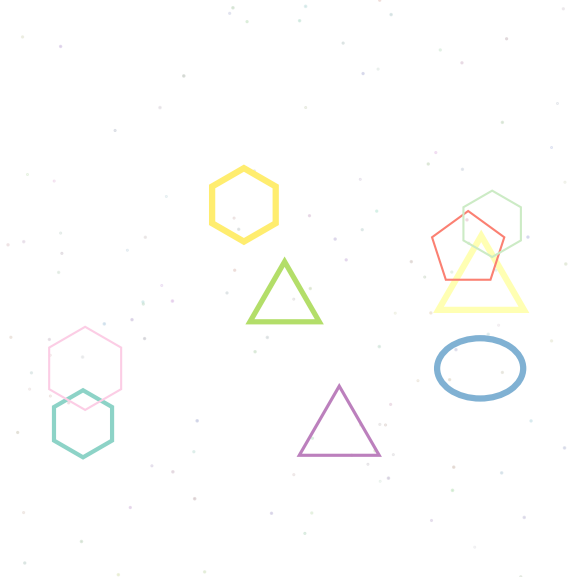[{"shape": "hexagon", "thickness": 2, "radius": 0.29, "center": [0.144, 0.265]}, {"shape": "triangle", "thickness": 3, "radius": 0.43, "center": [0.833, 0.505]}, {"shape": "pentagon", "thickness": 1, "radius": 0.33, "center": [0.811, 0.568]}, {"shape": "oval", "thickness": 3, "radius": 0.37, "center": [0.831, 0.361]}, {"shape": "triangle", "thickness": 2.5, "radius": 0.35, "center": [0.493, 0.477]}, {"shape": "hexagon", "thickness": 1, "radius": 0.36, "center": [0.147, 0.361]}, {"shape": "triangle", "thickness": 1.5, "radius": 0.4, "center": [0.587, 0.251]}, {"shape": "hexagon", "thickness": 1, "radius": 0.29, "center": [0.852, 0.612]}, {"shape": "hexagon", "thickness": 3, "radius": 0.32, "center": [0.422, 0.644]}]